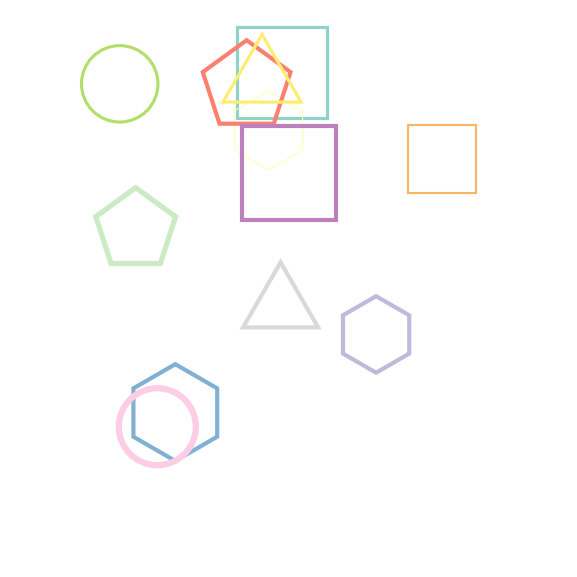[{"shape": "square", "thickness": 1.5, "radius": 0.39, "center": [0.488, 0.873]}, {"shape": "hexagon", "thickness": 0.5, "radius": 0.34, "center": [0.465, 0.773]}, {"shape": "hexagon", "thickness": 2, "radius": 0.33, "center": [0.651, 0.42]}, {"shape": "pentagon", "thickness": 2, "radius": 0.4, "center": [0.427, 0.85]}, {"shape": "hexagon", "thickness": 2, "radius": 0.42, "center": [0.304, 0.285]}, {"shape": "square", "thickness": 1, "radius": 0.3, "center": [0.766, 0.724]}, {"shape": "circle", "thickness": 1.5, "radius": 0.33, "center": [0.207, 0.854]}, {"shape": "circle", "thickness": 3, "radius": 0.33, "center": [0.272, 0.26]}, {"shape": "triangle", "thickness": 2, "radius": 0.38, "center": [0.486, 0.47]}, {"shape": "square", "thickness": 2, "radius": 0.41, "center": [0.501, 0.7]}, {"shape": "pentagon", "thickness": 2.5, "radius": 0.36, "center": [0.235, 0.602]}, {"shape": "triangle", "thickness": 1.5, "radius": 0.39, "center": [0.454, 0.861]}]